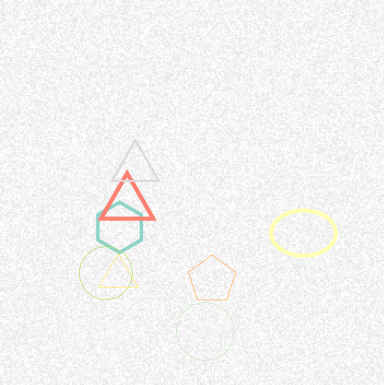[{"shape": "hexagon", "thickness": 2.5, "radius": 0.33, "center": [0.311, 0.409]}, {"shape": "oval", "thickness": 3, "radius": 0.42, "center": [0.788, 0.395]}, {"shape": "triangle", "thickness": 3, "radius": 0.39, "center": [0.33, 0.471]}, {"shape": "pentagon", "thickness": 0.5, "radius": 0.32, "center": [0.551, 0.273]}, {"shape": "circle", "thickness": 0.5, "radius": 0.34, "center": [0.275, 0.291]}, {"shape": "triangle", "thickness": 1.5, "radius": 0.35, "center": [0.352, 0.565]}, {"shape": "circle", "thickness": 0.5, "radius": 0.38, "center": [0.533, 0.139]}, {"shape": "triangle", "thickness": 0.5, "radius": 0.3, "center": [0.308, 0.282]}]